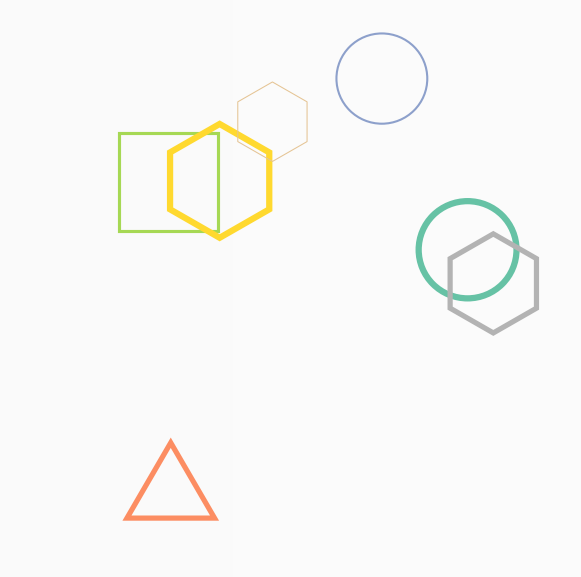[{"shape": "circle", "thickness": 3, "radius": 0.42, "center": [0.804, 0.567]}, {"shape": "triangle", "thickness": 2.5, "radius": 0.43, "center": [0.294, 0.145]}, {"shape": "circle", "thickness": 1, "radius": 0.39, "center": [0.657, 0.863]}, {"shape": "square", "thickness": 1.5, "radius": 0.42, "center": [0.29, 0.684]}, {"shape": "hexagon", "thickness": 3, "radius": 0.49, "center": [0.378, 0.686]}, {"shape": "hexagon", "thickness": 0.5, "radius": 0.34, "center": [0.469, 0.788]}, {"shape": "hexagon", "thickness": 2.5, "radius": 0.43, "center": [0.849, 0.508]}]